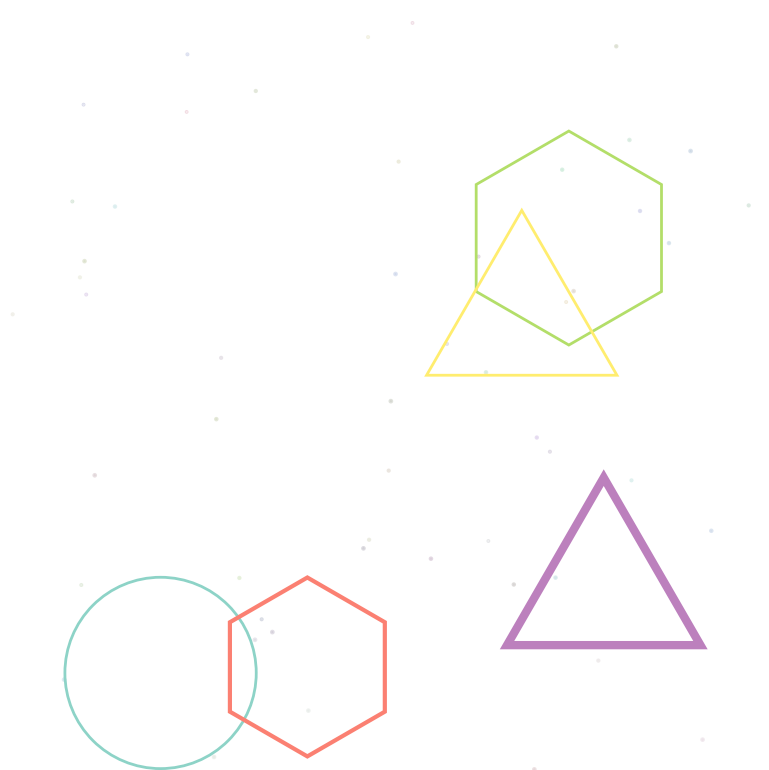[{"shape": "circle", "thickness": 1, "radius": 0.62, "center": [0.209, 0.126]}, {"shape": "hexagon", "thickness": 1.5, "radius": 0.58, "center": [0.399, 0.134]}, {"shape": "hexagon", "thickness": 1, "radius": 0.69, "center": [0.739, 0.691]}, {"shape": "triangle", "thickness": 3, "radius": 0.73, "center": [0.784, 0.235]}, {"shape": "triangle", "thickness": 1, "radius": 0.71, "center": [0.678, 0.584]}]